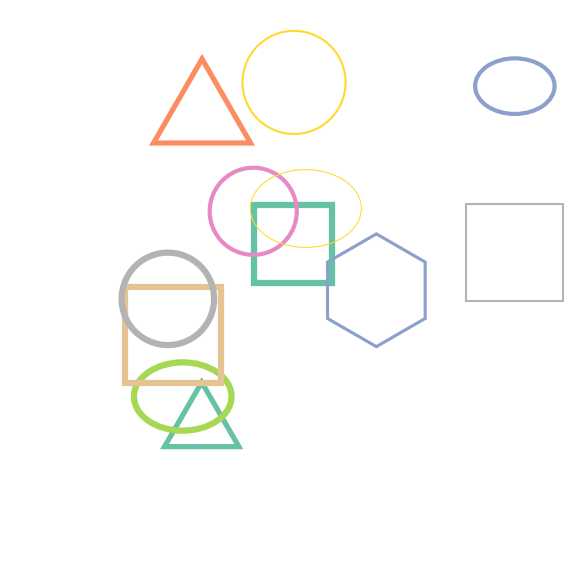[{"shape": "square", "thickness": 3, "radius": 0.34, "center": [0.507, 0.577]}, {"shape": "triangle", "thickness": 2.5, "radius": 0.37, "center": [0.349, 0.263]}, {"shape": "triangle", "thickness": 2.5, "radius": 0.49, "center": [0.35, 0.8]}, {"shape": "oval", "thickness": 2, "radius": 0.34, "center": [0.892, 0.85]}, {"shape": "hexagon", "thickness": 1.5, "radius": 0.49, "center": [0.652, 0.497]}, {"shape": "circle", "thickness": 2, "radius": 0.38, "center": [0.438, 0.633]}, {"shape": "oval", "thickness": 3, "radius": 0.42, "center": [0.316, 0.313]}, {"shape": "oval", "thickness": 0.5, "radius": 0.48, "center": [0.53, 0.638]}, {"shape": "circle", "thickness": 1, "radius": 0.45, "center": [0.509, 0.856]}, {"shape": "square", "thickness": 3, "radius": 0.42, "center": [0.3, 0.42]}, {"shape": "square", "thickness": 1, "radius": 0.42, "center": [0.891, 0.562]}, {"shape": "circle", "thickness": 3, "radius": 0.4, "center": [0.291, 0.482]}]